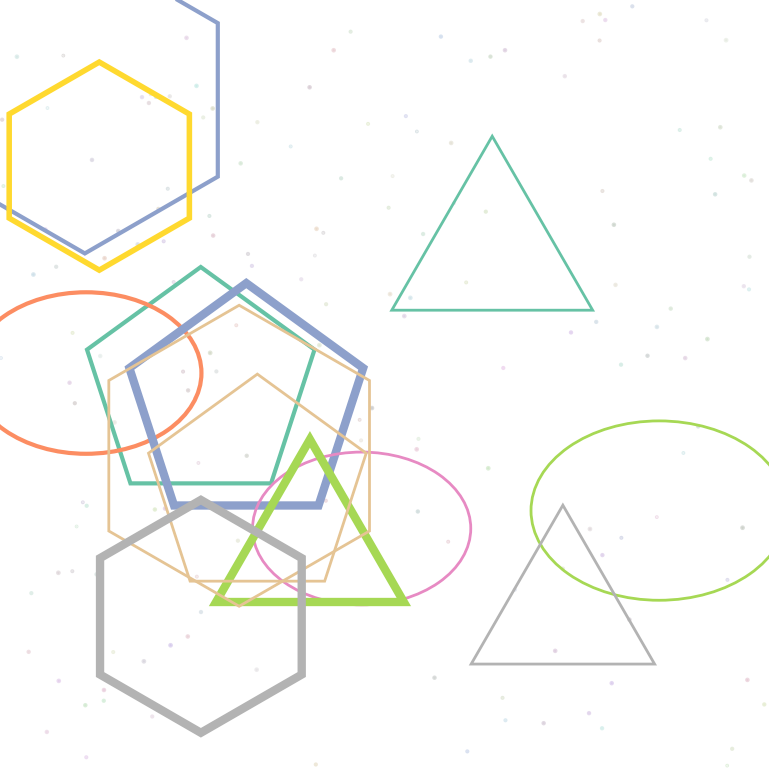[{"shape": "triangle", "thickness": 1, "radius": 0.75, "center": [0.639, 0.672]}, {"shape": "pentagon", "thickness": 1.5, "radius": 0.78, "center": [0.261, 0.498]}, {"shape": "oval", "thickness": 1.5, "radius": 0.75, "center": [0.112, 0.516]}, {"shape": "hexagon", "thickness": 1.5, "radius": 1.0, "center": [0.11, 0.87]}, {"shape": "pentagon", "thickness": 3, "radius": 0.8, "center": [0.32, 0.473]}, {"shape": "oval", "thickness": 1, "radius": 0.71, "center": [0.47, 0.314]}, {"shape": "oval", "thickness": 1, "radius": 0.83, "center": [0.856, 0.337]}, {"shape": "triangle", "thickness": 3, "radius": 0.7, "center": [0.403, 0.289]}, {"shape": "hexagon", "thickness": 2, "radius": 0.68, "center": [0.129, 0.784]}, {"shape": "pentagon", "thickness": 1, "radius": 0.74, "center": [0.334, 0.366]}, {"shape": "hexagon", "thickness": 1, "radius": 0.98, "center": [0.311, 0.408]}, {"shape": "hexagon", "thickness": 3, "radius": 0.76, "center": [0.261, 0.2]}, {"shape": "triangle", "thickness": 1, "radius": 0.69, "center": [0.731, 0.206]}]